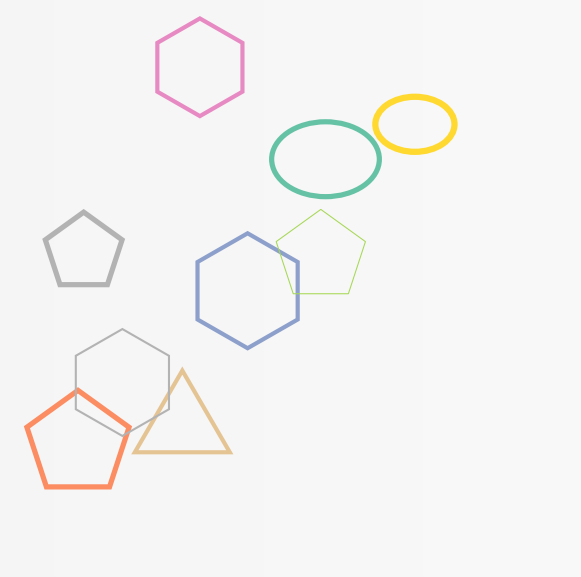[{"shape": "oval", "thickness": 2.5, "radius": 0.46, "center": [0.56, 0.723]}, {"shape": "pentagon", "thickness": 2.5, "radius": 0.46, "center": [0.134, 0.231]}, {"shape": "hexagon", "thickness": 2, "radius": 0.5, "center": [0.426, 0.496]}, {"shape": "hexagon", "thickness": 2, "radius": 0.42, "center": [0.344, 0.883]}, {"shape": "pentagon", "thickness": 0.5, "radius": 0.4, "center": [0.552, 0.556]}, {"shape": "oval", "thickness": 3, "radius": 0.34, "center": [0.714, 0.784]}, {"shape": "triangle", "thickness": 2, "radius": 0.47, "center": [0.314, 0.263]}, {"shape": "hexagon", "thickness": 1, "radius": 0.46, "center": [0.211, 0.337]}, {"shape": "pentagon", "thickness": 2.5, "radius": 0.35, "center": [0.144, 0.562]}]